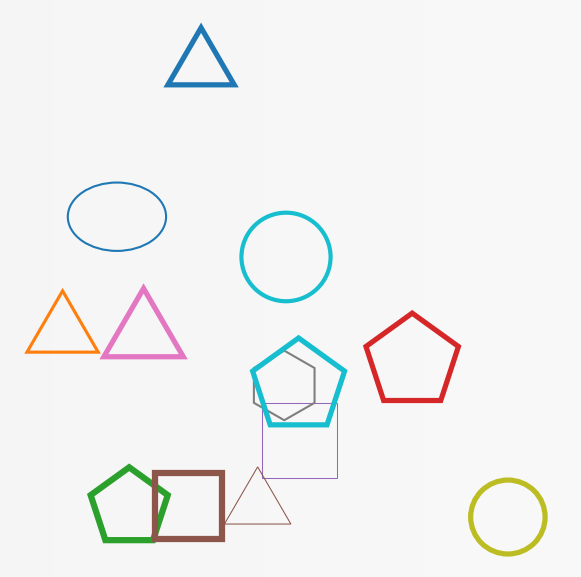[{"shape": "triangle", "thickness": 2.5, "radius": 0.33, "center": [0.346, 0.885]}, {"shape": "oval", "thickness": 1, "radius": 0.42, "center": [0.201, 0.624]}, {"shape": "triangle", "thickness": 1.5, "radius": 0.35, "center": [0.108, 0.425]}, {"shape": "pentagon", "thickness": 3, "radius": 0.35, "center": [0.222, 0.12]}, {"shape": "pentagon", "thickness": 2.5, "radius": 0.42, "center": [0.709, 0.373]}, {"shape": "square", "thickness": 0.5, "radius": 0.33, "center": [0.515, 0.236]}, {"shape": "triangle", "thickness": 0.5, "radius": 0.33, "center": [0.443, 0.125]}, {"shape": "square", "thickness": 3, "radius": 0.29, "center": [0.325, 0.123]}, {"shape": "triangle", "thickness": 2.5, "radius": 0.39, "center": [0.247, 0.421]}, {"shape": "hexagon", "thickness": 1, "radius": 0.3, "center": [0.489, 0.332]}, {"shape": "circle", "thickness": 2.5, "radius": 0.32, "center": [0.874, 0.104]}, {"shape": "circle", "thickness": 2, "radius": 0.38, "center": [0.492, 0.554]}, {"shape": "pentagon", "thickness": 2.5, "radius": 0.42, "center": [0.514, 0.331]}]